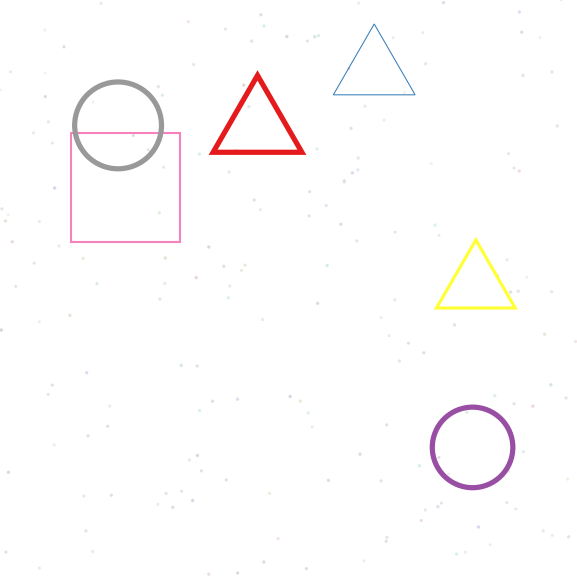[{"shape": "triangle", "thickness": 2.5, "radius": 0.44, "center": [0.446, 0.78]}, {"shape": "triangle", "thickness": 0.5, "radius": 0.41, "center": [0.648, 0.876]}, {"shape": "circle", "thickness": 2.5, "radius": 0.35, "center": [0.818, 0.224]}, {"shape": "triangle", "thickness": 1.5, "radius": 0.39, "center": [0.824, 0.505]}, {"shape": "square", "thickness": 1, "radius": 0.47, "center": [0.217, 0.674]}, {"shape": "circle", "thickness": 2.5, "radius": 0.38, "center": [0.204, 0.782]}]